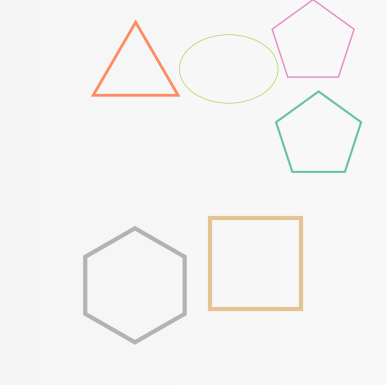[{"shape": "pentagon", "thickness": 1.5, "radius": 0.58, "center": [0.822, 0.647]}, {"shape": "triangle", "thickness": 2, "radius": 0.63, "center": [0.35, 0.816]}, {"shape": "pentagon", "thickness": 1, "radius": 0.56, "center": [0.808, 0.89]}, {"shape": "oval", "thickness": 0.5, "radius": 0.64, "center": [0.59, 0.821]}, {"shape": "square", "thickness": 3, "radius": 0.59, "center": [0.66, 0.315]}, {"shape": "hexagon", "thickness": 3, "radius": 0.74, "center": [0.348, 0.259]}]